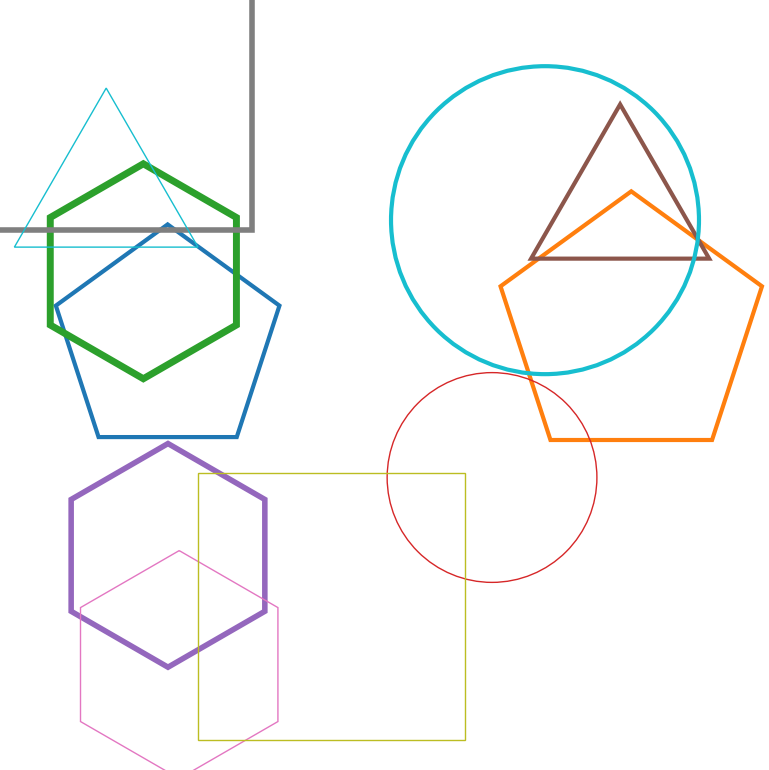[{"shape": "pentagon", "thickness": 1.5, "radius": 0.76, "center": [0.218, 0.556]}, {"shape": "pentagon", "thickness": 1.5, "radius": 0.89, "center": [0.82, 0.573]}, {"shape": "hexagon", "thickness": 2.5, "radius": 0.7, "center": [0.186, 0.648]}, {"shape": "circle", "thickness": 0.5, "radius": 0.68, "center": [0.639, 0.38]}, {"shape": "hexagon", "thickness": 2, "radius": 0.73, "center": [0.218, 0.279]}, {"shape": "triangle", "thickness": 1.5, "radius": 0.67, "center": [0.805, 0.731]}, {"shape": "hexagon", "thickness": 0.5, "radius": 0.74, "center": [0.233, 0.137]}, {"shape": "square", "thickness": 2, "radius": 0.89, "center": [0.149, 0.878]}, {"shape": "square", "thickness": 0.5, "radius": 0.87, "center": [0.431, 0.212]}, {"shape": "triangle", "thickness": 0.5, "radius": 0.69, "center": [0.138, 0.748]}, {"shape": "circle", "thickness": 1.5, "radius": 1.0, "center": [0.708, 0.714]}]